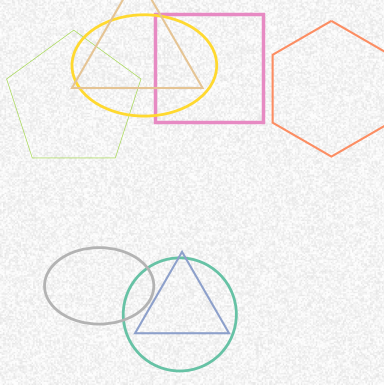[{"shape": "circle", "thickness": 2, "radius": 0.73, "center": [0.467, 0.183]}, {"shape": "hexagon", "thickness": 1.5, "radius": 0.88, "center": [0.861, 0.77]}, {"shape": "triangle", "thickness": 1.5, "radius": 0.7, "center": [0.473, 0.205]}, {"shape": "square", "thickness": 2.5, "radius": 0.7, "center": [0.543, 0.823]}, {"shape": "pentagon", "thickness": 0.5, "radius": 0.92, "center": [0.192, 0.738]}, {"shape": "oval", "thickness": 2, "radius": 0.94, "center": [0.375, 0.83]}, {"shape": "triangle", "thickness": 1.5, "radius": 0.98, "center": [0.357, 0.869]}, {"shape": "oval", "thickness": 2, "radius": 0.71, "center": [0.258, 0.258]}]